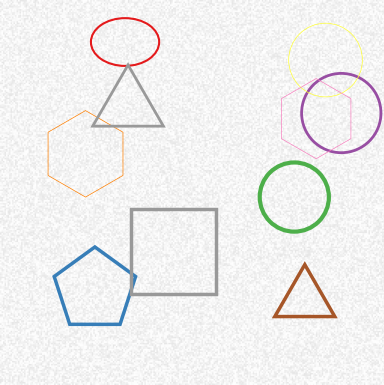[{"shape": "oval", "thickness": 1.5, "radius": 0.44, "center": [0.325, 0.891]}, {"shape": "pentagon", "thickness": 2.5, "radius": 0.56, "center": [0.246, 0.247]}, {"shape": "circle", "thickness": 3, "radius": 0.45, "center": [0.764, 0.488]}, {"shape": "circle", "thickness": 2, "radius": 0.52, "center": [0.886, 0.706]}, {"shape": "hexagon", "thickness": 0.5, "radius": 0.56, "center": [0.222, 0.6]}, {"shape": "circle", "thickness": 0.5, "radius": 0.48, "center": [0.846, 0.844]}, {"shape": "triangle", "thickness": 2.5, "radius": 0.45, "center": [0.792, 0.223]}, {"shape": "hexagon", "thickness": 0.5, "radius": 0.52, "center": [0.821, 0.692]}, {"shape": "triangle", "thickness": 2, "radius": 0.53, "center": [0.333, 0.725]}, {"shape": "square", "thickness": 2.5, "radius": 0.55, "center": [0.451, 0.346]}]